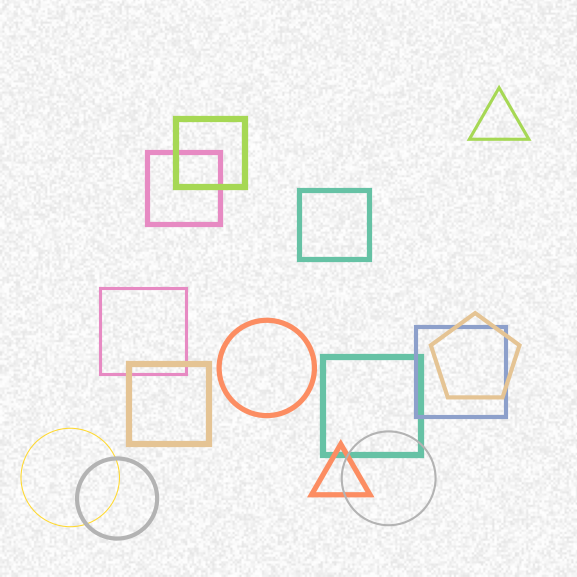[{"shape": "square", "thickness": 2.5, "radius": 0.3, "center": [0.578, 0.611]}, {"shape": "square", "thickness": 3, "radius": 0.42, "center": [0.645, 0.297]}, {"shape": "triangle", "thickness": 2.5, "radius": 0.29, "center": [0.59, 0.172]}, {"shape": "circle", "thickness": 2.5, "radius": 0.41, "center": [0.462, 0.362]}, {"shape": "square", "thickness": 2, "radius": 0.39, "center": [0.798, 0.355]}, {"shape": "square", "thickness": 2.5, "radius": 0.31, "center": [0.318, 0.673]}, {"shape": "square", "thickness": 1.5, "radius": 0.37, "center": [0.247, 0.426]}, {"shape": "triangle", "thickness": 1.5, "radius": 0.3, "center": [0.864, 0.788]}, {"shape": "square", "thickness": 3, "radius": 0.3, "center": [0.365, 0.734]}, {"shape": "circle", "thickness": 0.5, "radius": 0.43, "center": [0.122, 0.172]}, {"shape": "square", "thickness": 3, "radius": 0.35, "center": [0.293, 0.3]}, {"shape": "pentagon", "thickness": 2, "radius": 0.4, "center": [0.823, 0.376]}, {"shape": "circle", "thickness": 1, "radius": 0.41, "center": [0.673, 0.171]}, {"shape": "circle", "thickness": 2, "radius": 0.35, "center": [0.203, 0.136]}]